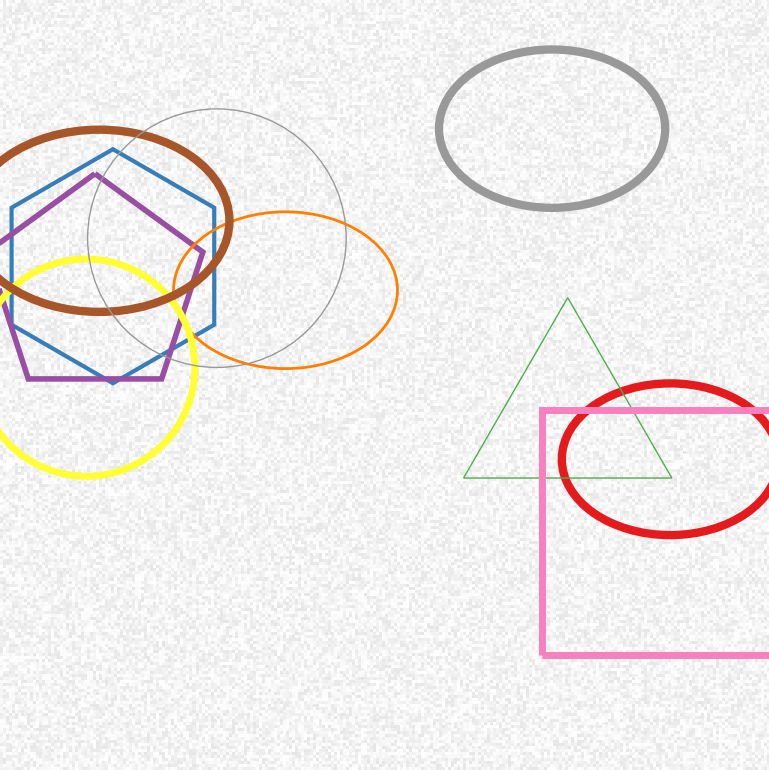[{"shape": "oval", "thickness": 3, "radius": 0.7, "center": [0.87, 0.404]}, {"shape": "hexagon", "thickness": 1.5, "radius": 0.76, "center": [0.147, 0.654]}, {"shape": "triangle", "thickness": 0.5, "radius": 0.78, "center": [0.737, 0.457]}, {"shape": "pentagon", "thickness": 2, "radius": 0.74, "center": [0.123, 0.627]}, {"shape": "oval", "thickness": 1, "radius": 0.73, "center": [0.371, 0.623]}, {"shape": "circle", "thickness": 2.5, "radius": 0.71, "center": [0.112, 0.523]}, {"shape": "oval", "thickness": 3, "radius": 0.85, "center": [0.129, 0.713]}, {"shape": "square", "thickness": 2.5, "radius": 0.8, "center": [0.863, 0.309]}, {"shape": "oval", "thickness": 3, "radius": 0.73, "center": [0.717, 0.833]}, {"shape": "circle", "thickness": 0.5, "radius": 0.84, "center": [0.282, 0.691]}]